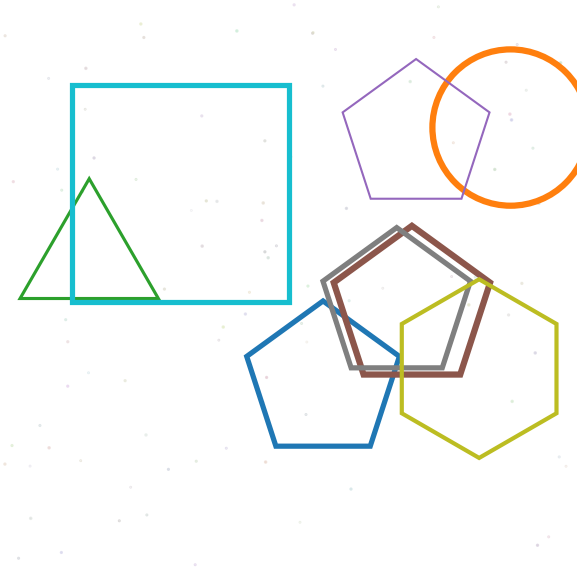[{"shape": "pentagon", "thickness": 2.5, "radius": 0.7, "center": [0.559, 0.339]}, {"shape": "circle", "thickness": 3, "radius": 0.68, "center": [0.884, 0.778]}, {"shape": "triangle", "thickness": 1.5, "radius": 0.69, "center": [0.154, 0.551]}, {"shape": "pentagon", "thickness": 1, "radius": 0.67, "center": [0.72, 0.763]}, {"shape": "pentagon", "thickness": 3, "radius": 0.71, "center": [0.713, 0.466]}, {"shape": "pentagon", "thickness": 2.5, "radius": 0.67, "center": [0.687, 0.471]}, {"shape": "hexagon", "thickness": 2, "radius": 0.77, "center": [0.83, 0.361]}, {"shape": "square", "thickness": 2.5, "radius": 0.94, "center": [0.313, 0.664]}]